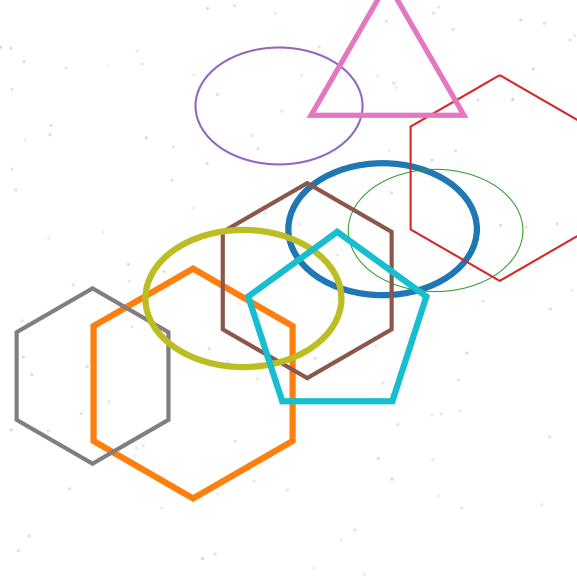[{"shape": "oval", "thickness": 3, "radius": 0.82, "center": [0.663, 0.602]}, {"shape": "hexagon", "thickness": 3, "radius": 0.99, "center": [0.334, 0.335]}, {"shape": "oval", "thickness": 0.5, "radius": 0.76, "center": [0.754, 0.6]}, {"shape": "hexagon", "thickness": 1, "radius": 0.89, "center": [0.865, 0.691]}, {"shape": "oval", "thickness": 1, "radius": 0.72, "center": [0.483, 0.816]}, {"shape": "hexagon", "thickness": 2, "radius": 0.84, "center": [0.532, 0.513]}, {"shape": "triangle", "thickness": 2.5, "radius": 0.76, "center": [0.671, 0.876]}, {"shape": "hexagon", "thickness": 2, "radius": 0.76, "center": [0.16, 0.348]}, {"shape": "oval", "thickness": 3, "radius": 0.85, "center": [0.421, 0.482]}, {"shape": "pentagon", "thickness": 3, "radius": 0.81, "center": [0.584, 0.436]}]